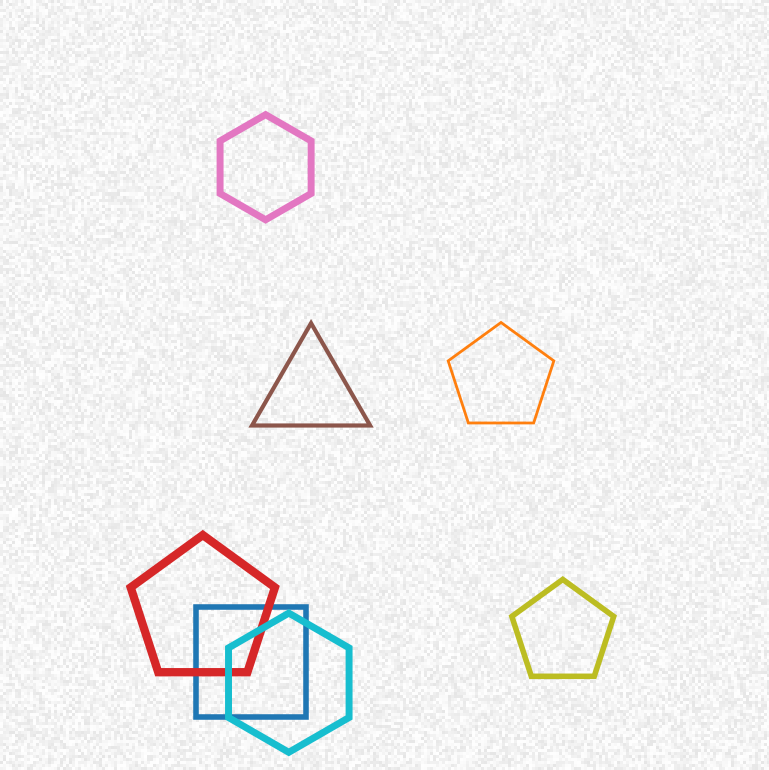[{"shape": "square", "thickness": 2, "radius": 0.36, "center": [0.325, 0.14]}, {"shape": "pentagon", "thickness": 1, "radius": 0.36, "center": [0.651, 0.509]}, {"shape": "pentagon", "thickness": 3, "radius": 0.49, "center": [0.263, 0.207]}, {"shape": "triangle", "thickness": 1.5, "radius": 0.44, "center": [0.404, 0.492]}, {"shape": "hexagon", "thickness": 2.5, "radius": 0.34, "center": [0.345, 0.783]}, {"shape": "pentagon", "thickness": 2, "radius": 0.35, "center": [0.731, 0.178]}, {"shape": "hexagon", "thickness": 2.5, "radius": 0.45, "center": [0.375, 0.113]}]